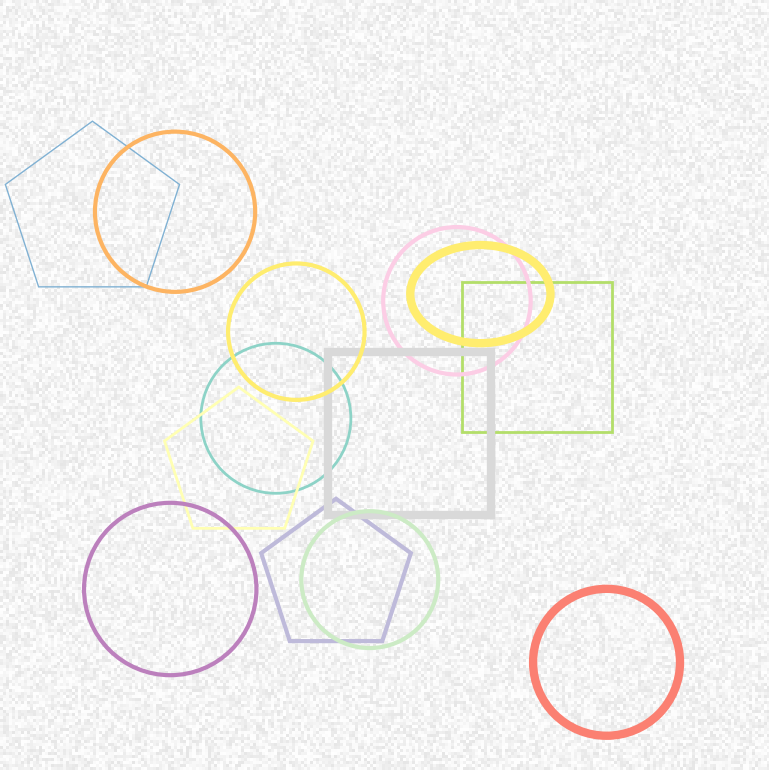[{"shape": "circle", "thickness": 1, "radius": 0.49, "center": [0.358, 0.457]}, {"shape": "pentagon", "thickness": 1, "radius": 0.51, "center": [0.31, 0.396]}, {"shape": "pentagon", "thickness": 1.5, "radius": 0.51, "center": [0.436, 0.25]}, {"shape": "circle", "thickness": 3, "radius": 0.48, "center": [0.788, 0.14]}, {"shape": "pentagon", "thickness": 0.5, "radius": 0.59, "center": [0.12, 0.724]}, {"shape": "circle", "thickness": 1.5, "radius": 0.52, "center": [0.227, 0.725]}, {"shape": "square", "thickness": 1, "radius": 0.49, "center": [0.698, 0.537]}, {"shape": "circle", "thickness": 1.5, "radius": 0.48, "center": [0.593, 0.609]}, {"shape": "square", "thickness": 3, "radius": 0.53, "center": [0.532, 0.437]}, {"shape": "circle", "thickness": 1.5, "radius": 0.56, "center": [0.221, 0.235]}, {"shape": "circle", "thickness": 1.5, "radius": 0.44, "center": [0.48, 0.247]}, {"shape": "circle", "thickness": 1.5, "radius": 0.44, "center": [0.385, 0.569]}, {"shape": "oval", "thickness": 3, "radius": 0.46, "center": [0.624, 0.618]}]